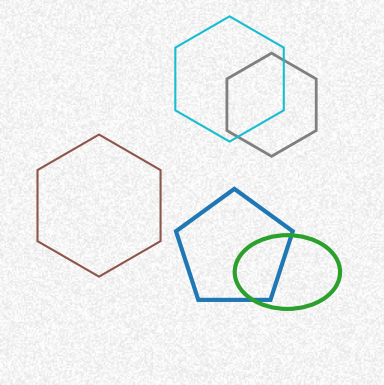[{"shape": "pentagon", "thickness": 3, "radius": 0.8, "center": [0.609, 0.35]}, {"shape": "oval", "thickness": 3, "radius": 0.68, "center": [0.746, 0.293]}, {"shape": "hexagon", "thickness": 1.5, "radius": 0.92, "center": [0.257, 0.466]}, {"shape": "hexagon", "thickness": 2, "radius": 0.67, "center": [0.705, 0.728]}, {"shape": "hexagon", "thickness": 1.5, "radius": 0.81, "center": [0.596, 0.795]}]